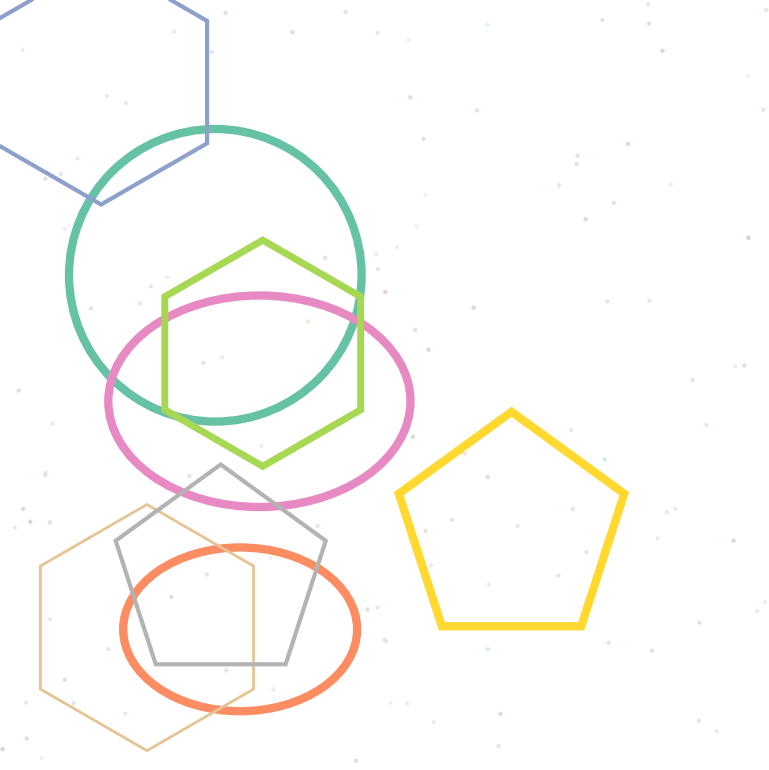[{"shape": "circle", "thickness": 3, "radius": 0.95, "center": [0.28, 0.642]}, {"shape": "oval", "thickness": 3, "radius": 0.76, "center": [0.312, 0.183]}, {"shape": "hexagon", "thickness": 1.5, "radius": 0.79, "center": [0.131, 0.893]}, {"shape": "oval", "thickness": 3, "radius": 0.98, "center": [0.337, 0.479]}, {"shape": "hexagon", "thickness": 2.5, "radius": 0.73, "center": [0.341, 0.541]}, {"shape": "pentagon", "thickness": 3, "radius": 0.77, "center": [0.664, 0.311]}, {"shape": "hexagon", "thickness": 1, "radius": 0.8, "center": [0.191, 0.185]}, {"shape": "pentagon", "thickness": 1.5, "radius": 0.72, "center": [0.287, 0.253]}]